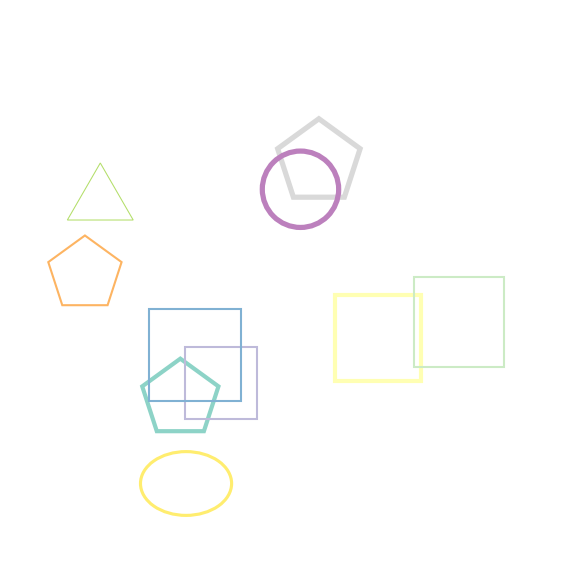[{"shape": "pentagon", "thickness": 2, "radius": 0.35, "center": [0.312, 0.309]}, {"shape": "square", "thickness": 2, "radius": 0.37, "center": [0.655, 0.414]}, {"shape": "square", "thickness": 1, "radius": 0.31, "center": [0.382, 0.336]}, {"shape": "square", "thickness": 1, "radius": 0.4, "center": [0.337, 0.384]}, {"shape": "pentagon", "thickness": 1, "radius": 0.33, "center": [0.147, 0.525]}, {"shape": "triangle", "thickness": 0.5, "radius": 0.33, "center": [0.174, 0.651]}, {"shape": "pentagon", "thickness": 2.5, "radius": 0.38, "center": [0.552, 0.718]}, {"shape": "circle", "thickness": 2.5, "radius": 0.33, "center": [0.52, 0.671]}, {"shape": "square", "thickness": 1, "radius": 0.39, "center": [0.794, 0.442]}, {"shape": "oval", "thickness": 1.5, "radius": 0.39, "center": [0.322, 0.162]}]